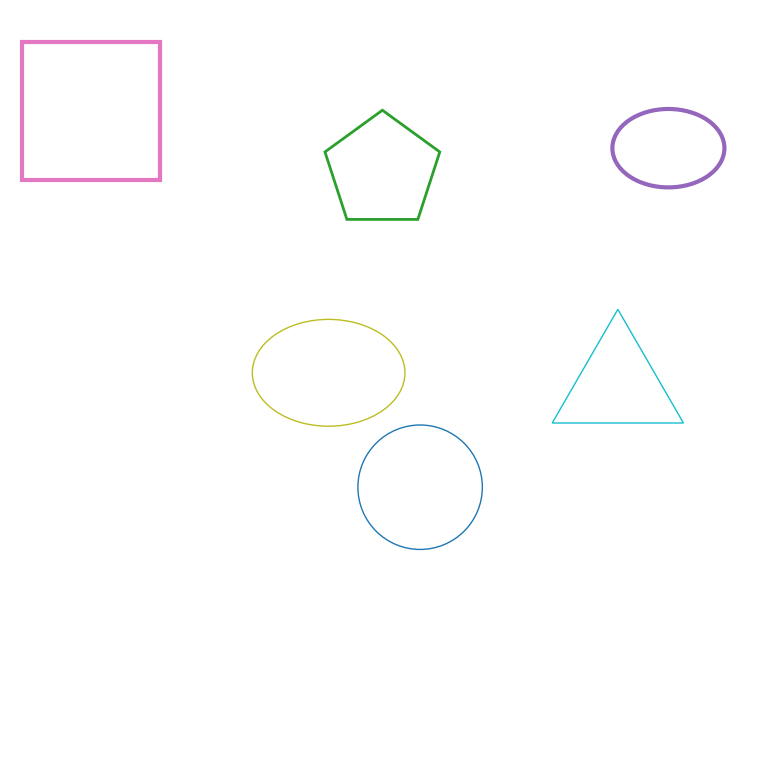[{"shape": "circle", "thickness": 0.5, "radius": 0.4, "center": [0.546, 0.367]}, {"shape": "pentagon", "thickness": 1, "radius": 0.39, "center": [0.497, 0.778]}, {"shape": "oval", "thickness": 1.5, "radius": 0.36, "center": [0.868, 0.808]}, {"shape": "square", "thickness": 1.5, "radius": 0.45, "center": [0.118, 0.856]}, {"shape": "oval", "thickness": 0.5, "radius": 0.5, "center": [0.427, 0.516]}, {"shape": "triangle", "thickness": 0.5, "radius": 0.49, "center": [0.802, 0.5]}]